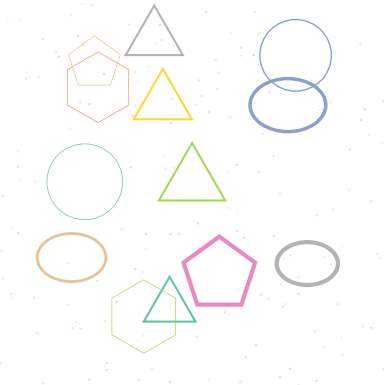[{"shape": "circle", "thickness": 0.5, "radius": 0.49, "center": [0.22, 0.528]}, {"shape": "triangle", "thickness": 1.5, "radius": 0.39, "center": [0.441, 0.203]}, {"shape": "hexagon", "thickness": 0.5, "radius": 0.46, "center": [0.255, 0.773]}, {"shape": "circle", "thickness": 1, "radius": 0.46, "center": [0.768, 0.856]}, {"shape": "oval", "thickness": 2.5, "radius": 0.49, "center": [0.748, 0.727]}, {"shape": "pentagon", "thickness": 3, "radius": 0.49, "center": [0.57, 0.288]}, {"shape": "hexagon", "thickness": 0.5, "radius": 0.48, "center": [0.373, 0.178]}, {"shape": "triangle", "thickness": 1.5, "radius": 0.5, "center": [0.499, 0.529]}, {"shape": "triangle", "thickness": 1.5, "radius": 0.44, "center": [0.423, 0.734]}, {"shape": "pentagon", "thickness": 0.5, "radius": 0.35, "center": [0.245, 0.836]}, {"shape": "oval", "thickness": 2, "radius": 0.45, "center": [0.186, 0.331]}, {"shape": "triangle", "thickness": 1.5, "radius": 0.43, "center": [0.401, 0.9]}, {"shape": "oval", "thickness": 3, "radius": 0.4, "center": [0.798, 0.315]}]